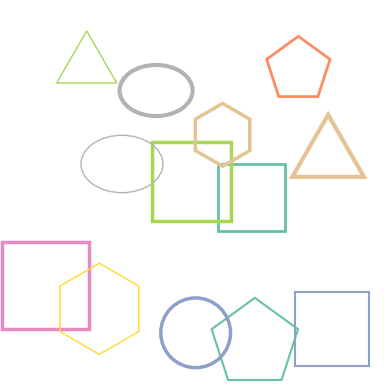[{"shape": "pentagon", "thickness": 1.5, "radius": 0.59, "center": [0.662, 0.108]}, {"shape": "square", "thickness": 2, "radius": 0.43, "center": [0.654, 0.488]}, {"shape": "pentagon", "thickness": 2, "radius": 0.43, "center": [0.775, 0.819]}, {"shape": "square", "thickness": 1.5, "radius": 0.48, "center": [0.862, 0.145]}, {"shape": "circle", "thickness": 2.5, "radius": 0.45, "center": [0.508, 0.136]}, {"shape": "square", "thickness": 2.5, "radius": 0.56, "center": [0.118, 0.258]}, {"shape": "triangle", "thickness": 1, "radius": 0.45, "center": [0.225, 0.83]}, {"shape": "square", "thickness": 2.5, "radius": 0.51, "center": [0.498, 0.528]}, {"shape": "hexagon", "thickness": 1, "radius": 0.59, "center": [0.258, 0.198]}, {"shape": "triangle", "thickness": 3, "radius": 0.54, "center": [0.852, 0.594]}, {"shape": "hexagon", "thickness": 2.5, "radius": 0.41, "center": [0.578, 0.65]}, {"shape": "oval", "thickness": 1, "radius": 0.53, "center": [0.317, 0.574]}, {"shape": "oval", "thickness": 3, "radius": 0.47, "center": [0.405, 0.765]}]